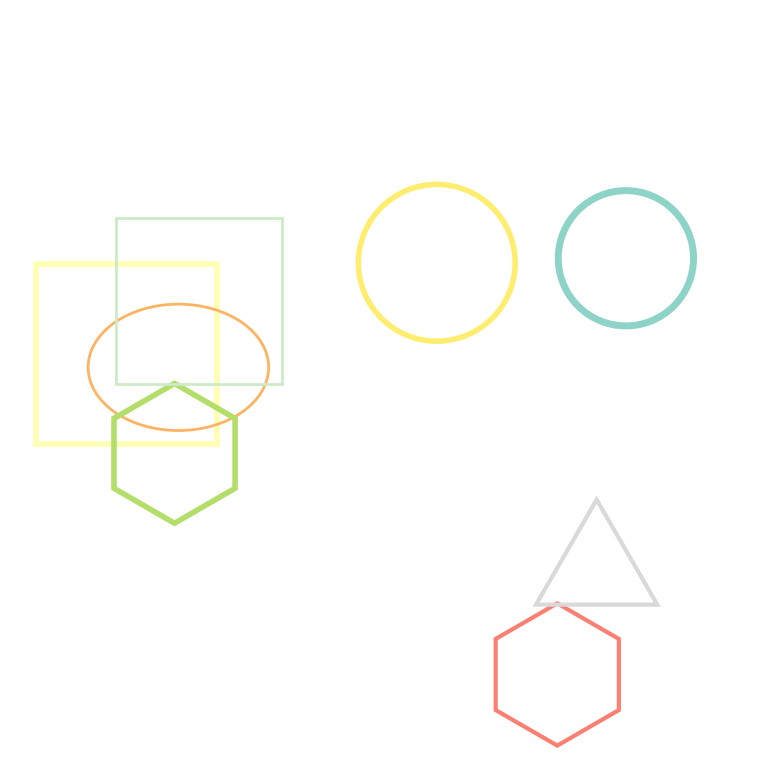[{"shape": "circle", "thickness": 2.5, "radius": 0.44, "center": [0.813, 0.665]}, {"shape": "square", "thickness": 2, "radius": 0.59, "center": [0.164, 0.541]}, {"shape": "hexagon", "thickness": 1.5, "radius": 0.46, "center": [0.724, 0.124]}, {"shape": "oval", "thickness": 1, "radius": 0.59, "center": [0.232, 0.523]}, {"shape": "hexagon", "thickness": 2, "radius": 0.45, "center": [0.227, 0.411]}, {"shape": "triangle", "thickness": 1.5, "radius": 0.45, "center": [0.775, 0.26]}, {"shape": "square", "thickness": 1, "radius": 0.54, "center": [0.259, 0.609]}, {"shape": "circle", "thickness": 2, "radius": 0.51, "center": [0.567, 0.659]}]